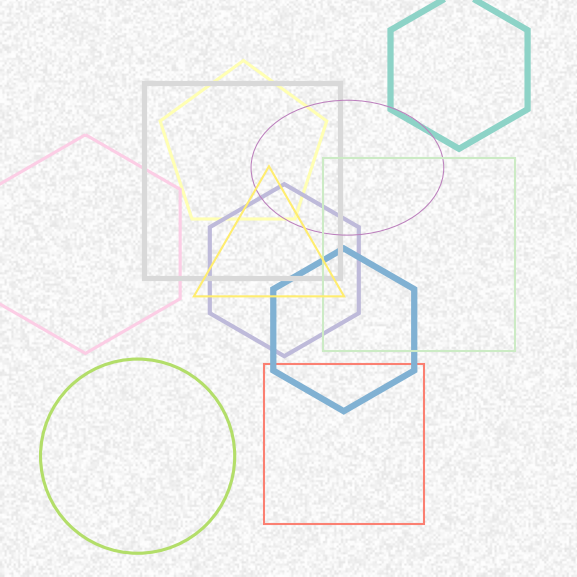[{"shape": "hexagon", "thickness": 3, "radius": 0.69, "center": [0.795, 0.878]}, {"shape": "pentagon", "thickness": 1.5, "radius": 0.76, "center": [0.422, 0.743]}, {"shape": "hexagon", "thickness": 2, "radius": 0.74, "center": [0.492, 0.531]}, {"shape": "square", "thickness": 1, "radius": 0.69, "center": [0.595, 0.231]}, {"shape": "hexagon", "thickness": 3, "radius": 0.7, "center": [0.595, 0.428]}, {"shape": "circle", "thickness": 1.5, "radius": 0.84, "center": [0.238, 0.209]}, {"shape": "hexagon", "thickness": 1.5, "radius": 0.95, "center": [0.148, 0.577]}, {"shape": "square", "thickness": 2.5, "radius": 0.85, "center": [0.419, 0.686]}, {"shape": "oval", "thickness": 0.5, "radius": 0.83, "center": [0.602, 0.709]}, {"shape": "square", "thickness": 1, "radius": 0.83, "center": [0.725, 0.558]}, {"shape": "triangle", "thickness": 1, "radius": 0.75, "center": [0.466, 0.561]}]